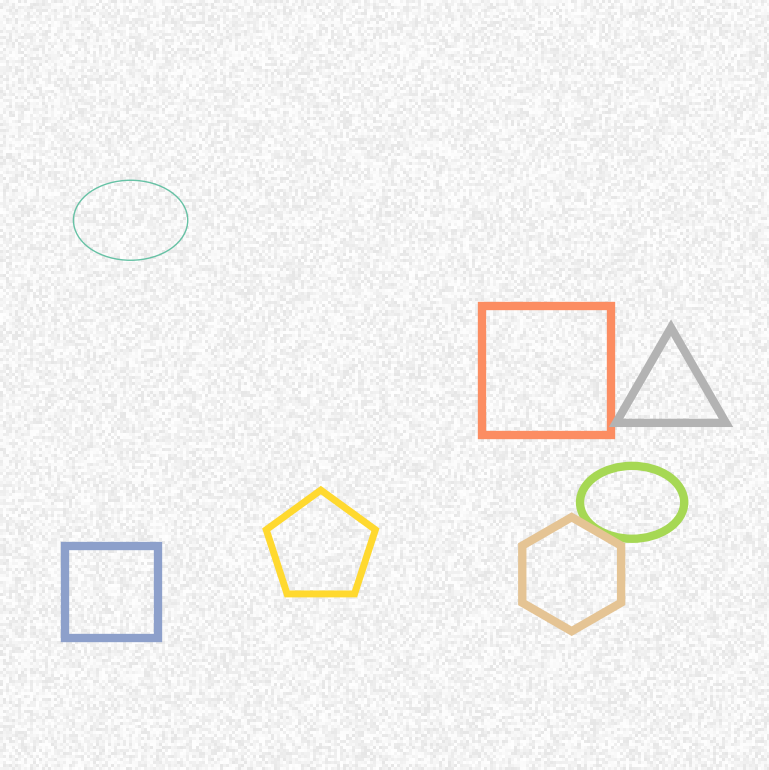[{"shape": "oval", "thickness": 0.5, "radius": 0.37, "center": [0.17, 0.714]}, {"shape": "square", "thickness": 3, "radius": 0.42, "center": [0.71, 0.519]}, {"shape": "square", "thickness": 3, "radius": 0.3, "center": [0.145, 0.231]}, {"shape": "oval", "thickness": 3, "radius": 0.34, "center": [0.821, 0.348]}, {"shape": "pentagon", "thickness": 2.5, "radius": 0.37, "center": [0.417, 0.289]}, {"shape": "hexagon", "thickness": 3, "radius": 0.37, "center": [0.742, 0.254]}, {"shape": "triangle", "thickness": 3, "radius": 0.41, "center": [0.871, 0.492]}]